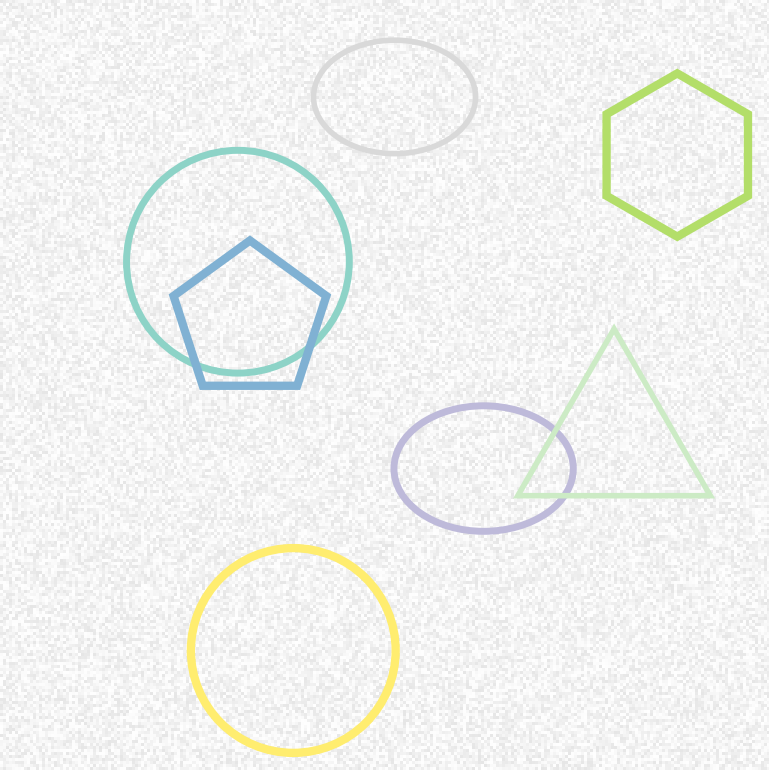[{"shape": "circle", "thickness": 2.5, "radius": 0.72, "center": [0.309, 0.66]}, {"shape": "oval", "thickness": 2.5, "radius": 0.58, "center": [0.628, 0.391]}, {"shape": "pentagon", "thickness": 3, "radius": 0.52, "center": [0.325, 0.583]}, {"shape": "hexagon", "thickness": 3, "radius": 0.53, "center": [0.88, 0.799]}, {"shape": "oval", "thickness": 2, "radius": 0.53, "center": [0.512, 0.874]}, {"shape": "triangle", "thickness": 2, "radius": 0.72, "center": [0.798, 0.428]}, {"shape": "circle", "thickness": 3, "radius": 0.66, "center": [0.381, 0.155]}]